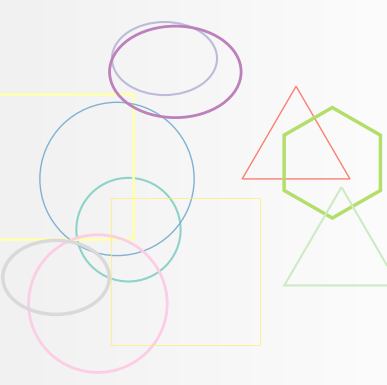[{"shape": "circle", "thickness": 1.5, "radius": 0.67, "center": [0.332, 0.403]}, {"shape": "square", "thickness": 2, "radius": 0.94, "center": [0.155, 0.568]}, {"shape": "oval", "thickness": 1.5, "radius": 0.68, "center": [0.424, 0.848]}, {"shape": "triangle", "thickness": 1, "radius": 0.8, "center": [0.764, 0.616]}, {"shape": "circle", "thickness": 1, "radius": 1.0, "center": [0.302, 0.535]}, {"shape": "hexagon", "thickness": 2.5, "radius": 0.72, "center": [0.858, 0.577]}, {"shape": "circle", "thickness": 2, "radius": 0.89, "center": [0.253, 0.211]}, {"shape": "oval", "thickness": 2.5, "radius": 0.69, "center": [0.145, 0.279]}, {"shape": "oval", "thickness": 2, "radius": 0.85, "center": [0.452, 0.813]}, {"shape": "triangle", "thickness": 1.5, "radius": 0.85, "center": [0.881, 0.344]}, {"shape": "square", "thickness": 0.5, "radius": 0.96, "center": [0.479, 0.295]}]